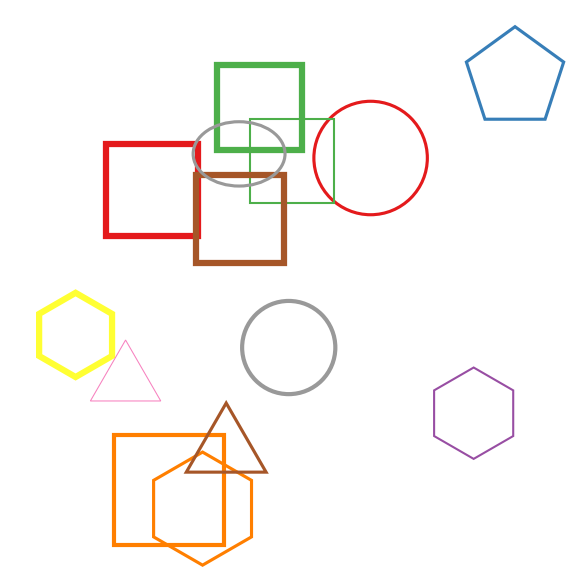[{"shape": "circle", "thickness": 1.5, "radius": 0.49, "center": [0.642, 0.726]}, {"shape": "square", "thickness": 3, "radius": 0.4, "center": [0.263, 0.671]}, {"shape": "pentagon", "thickness": 1.5, "radius": 0.44, "center": [0.892, 0.864]}, {"shape": "square", "thickness": 3, "radius": 0.37, "center": [0.45, 0.813]}, {"shape": "square", "thickness": 1, "radius": 0.36, "center": [0.505, 0.72]}, {"shape": "hexagon", "thickness": 1, "radius": 0.4, "center": [0.82, 0.284]}, {"shape": "square", "thickness": 2, "radius": 0.48, "center": [0.292, 0.151]}, {"shape": "hexagon", "thickness": 1.5, "radius": 0.49, "center": [0.351, 0.118]}, {"shape": "hexagon", "thickness": 3, "radius": 0.36, "center": [0.131, 0.419]}, {"shape": "triangle", "thickness": 1.5, "radius": 0.4, "center": [0.392, 0.221]}, {"shape": "square", "thickness": 3, "radius": 0.38, "center": [0.416, 0.62]}, {"shape": "triangle", "thickness": 0.5, "radius": 0.35, "center": [0.217, 0.34]}, {"shape": "circle", "thickness": 2, "radius": 0.4, "center": [0.5, 0.397]}, {"shape": "oval", "thickness": 1.5, "radius": 0.4, "center": [0.414, 0.733]}]